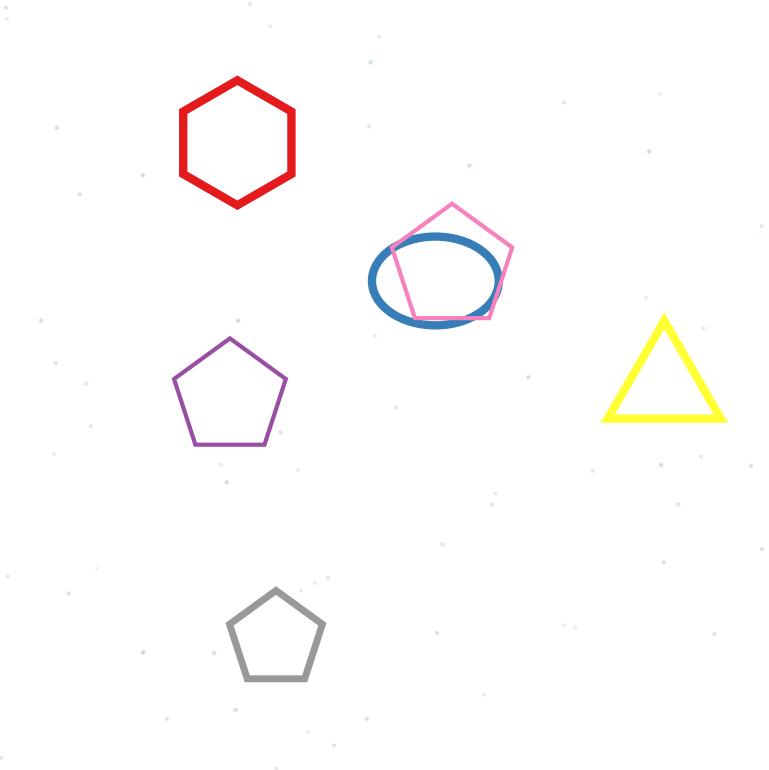[{"shape": "hexagon", "thickness": 3, "radius": 0.41, "center": [0.308, 0.815]}, {"shape": "oval", "thickness": 3, "radius": 0.41, "center": [0.565, 0.635]}, {"shape": "pentagon", "thickness": 1.5, "radius": 0.38, "center": [0.299, 0.484]}, {"shape": "triangle", "thickness": 3, "radius": 0.42, "center": [0.863, 0.499]}, {"shape": "pentagon", "thickness": 1.5, "radius": 0.41, "center": [0.587, 0.653]}, {"shape": "pentagon", "thickness": 2.5, "radius": 0.32, "center": [0.358, 0.17]}]